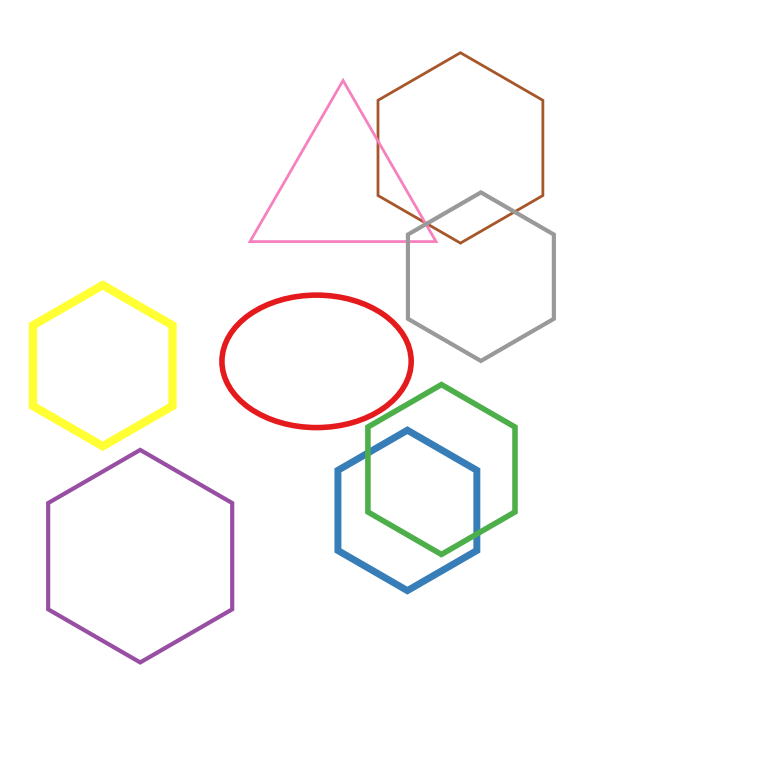[{"shape": "oval", "thickness": 2, "radius": 0.61, "center": [0.411, 0.531]}, {"shape": "hexagon", "thickness": 2.5, "radius": 0.52, "center": [0.529, 0.337]}, {"shape": "hexagon", "thickness": 2, "radius": 0.55, "center": [0.573, 0.39]}, {"shape": "hexagon", "thickness": 1.5, "radius": 0.69, "center": [0.182, 0.278]}, {"shape": "hexagon", "thickness": 3, "radius": 0.52, "center": [0.133, 0.525]}, {"shape": "hexagon", "thickness": 1, "radius": 0.62, "center": [0.598, 0.808]}, {"shape": "triangle", "thickness": 1, "radius": 0.7, "center": [0.445, 0.756]}, {"shape": "hexagon", "thickness": 1.5, "radius": 0.55, "center": [0.625, 0.641]}]